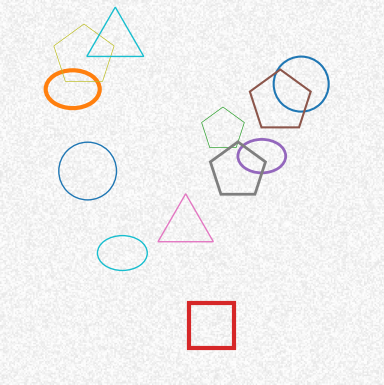[{"shape": "circle", "thickness": 1.5, "radius": 0.36, "center": [0.782, 0.782]}, {"shape": "circle", "thickness": 1, "radius": 0.37, "center": [0.228, 0.556]}, {"shape": "oval", "thickness": 3, "radius": 0.35, "center": [0.189, 0.768]}, {"shape": "pentagon", "thickness": 0.5, "radius": 0.29, "center": [0.579, 0.664]}, {"shape": "square", "thickness": 3, "radius": 0.29, "center": [0.55, 0.155]}, {"shape": "oval", "thickness": 2, "radius": 0.31, "center": [0.68, 0.594]}, {"shape": "pentagon", "thickness": 1.5, "radius": 0.42, "center": [0.728, 0.736]}, {"shape": "triangle", "thickness": 1, "radius": 0.41, "center": [0.482, 0.414]}, {"shape": "pentagon", "thickness": 2, "radius": 0.38, "center": [0.618, 0.556]}, {"shape": "pentagon", "thickness": 0.5, "radius": 0.41, "center": [0.218, 0.855]}, {"shape": "triangle", "thickness": 1, "radius": 0.43, "center": [0.299, 0.896]}, {"shape": "oval", "thickness": 1, "radius": 0.32, "center": [0.318, 0.343]}]